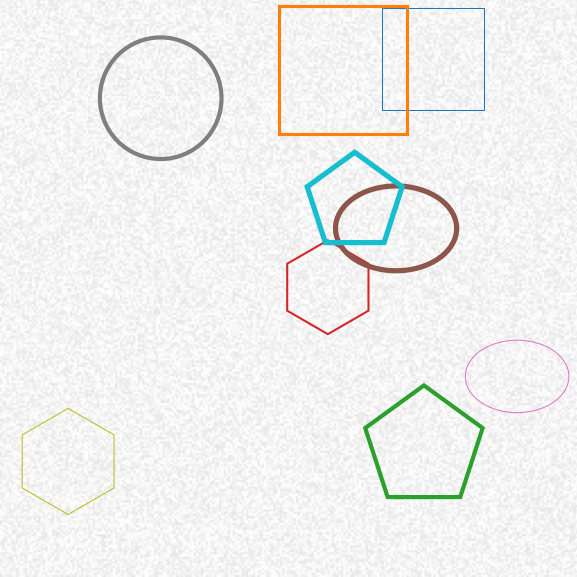[{"shape": "square", "thickness": 0.5, "radius": 0.44, "center": [0.75, 0.897]}, {"shape": "square", "thickness": 1.5, "radius": 0.55, "center": [0.594, 0.878]}, {"shape": "pentagon", "thickness": 2, "radius": 0.53, "center": [0.734, 0.225]}, {"shape": "hexagon", "thickness": 1, "radius": 0.41, "center": [0.568, 0.502]}, {"shape": "oval", "thickness": 2.5, "radius": 0.52, "center": [0.686, 0.604]}, {"shape": "oval", "thickness": 0.5, "radius": 0.45, "center": [0.895, 0.347]}, {"shape": "circle", "thickness": 2, "radius": 0.53, "center": [0.278, 0.829]}, {"shape": "hexagon", "thickness": 0.5, "radius": 0.46, "center": [0.118, 0.2]}, {"shape": "pentagon", "thickness": 2.5, "radius": 0.43, "center": [0.614, 0.649]}]